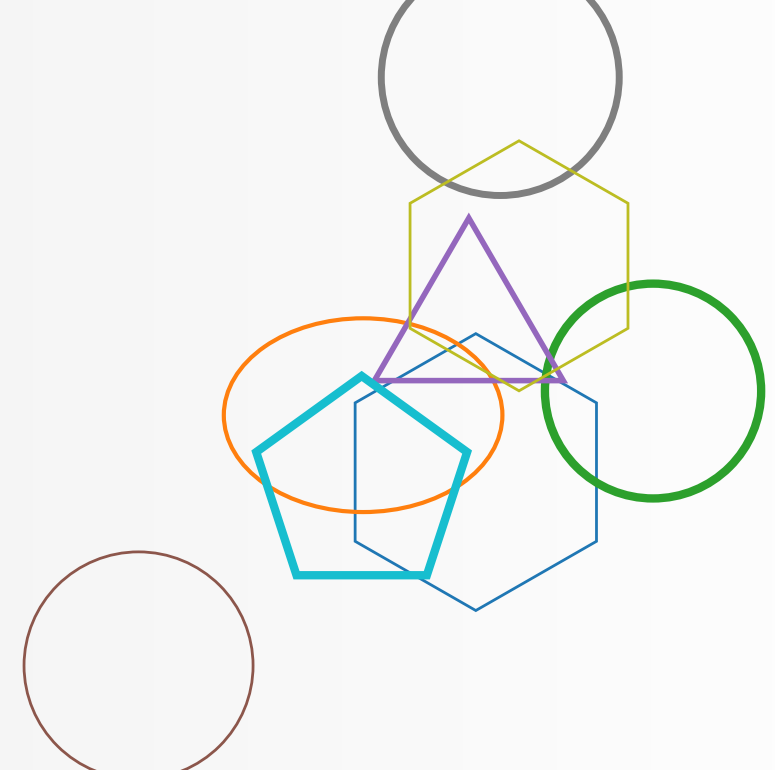[{"shape": "hexagon", "thickness": 1, "radius": 0.9, "center": [0.614, 0.387]}, {"shape": "oval", "thickness": 1.5, "radius": 0.9, "center": [0.469, 0.461]}, {"shape": "circle", "thickness": 3, "radius": 0.7, "center": [0.843, 0.492]}, {"shape": "triangle", "thickness": 2, "radius": 0.7, "center": [0.605, 0.576]}, {"shape": "circle", "thickness": 1, "radius": 0.74, "center": [0.179, 0.136]}, {"shape": "circle", "thickness": 2.5, "radius": 0.77, "center": [0.645, 0.9]}, {"shape": "hexagon", "thickness": 1, "radius": 0.81, "center": [0.67, 0.655]}, {"shape": "pentagon", "thickness": 3, "radius": 0.72, "center": [0.467, 0.369]}]